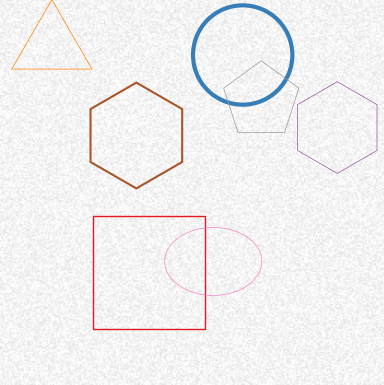[{"shape": "square", "thickness": 1, "radius": 0.73, "center": [0.387, 0.292]}, {"shape": "circle", "thickness": 3, "radius": 0.65, "center": [0.63, 0.857]}, {"shape": "hexagon", "thickness": 0.5, "radius": 0.6, "center": [0.876, 0.669]}, {"shape": "triangle", "thickness": 0.5, "radius": 0.6, "center": [0.135, 0.881]}, {"shape": "hexagon", "thickness": 1.5, "radius": 0.69, "center": [0.354, 0.648]}, {"shape": "oval", "thickness": 0.5, "radius": 0.63, "center": [0.554, 0.321]}, {"shape": "pentagon", "thickness": 0.5, "radius": 0.51, "center": [0.679, 0.739]}]